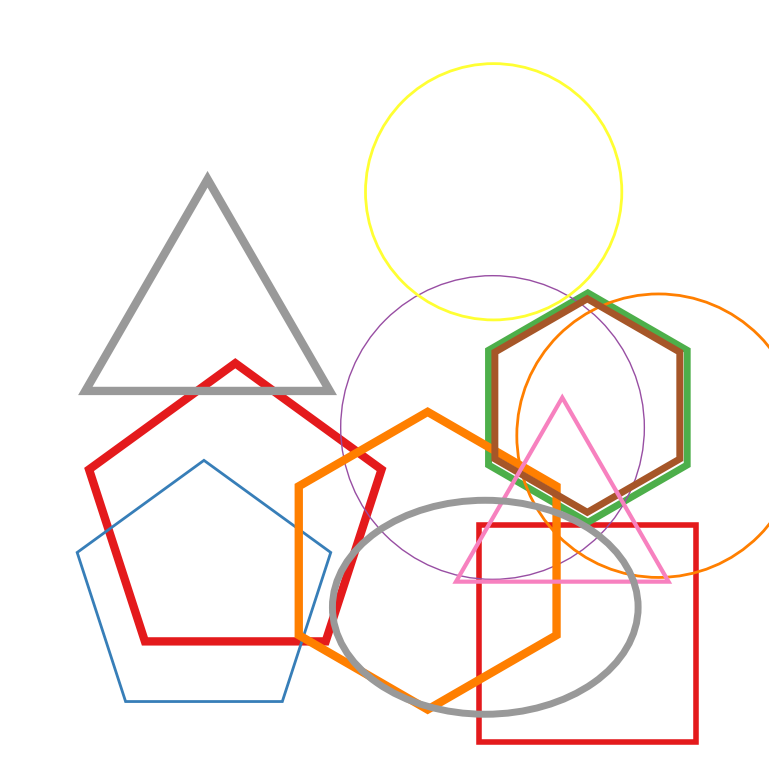[{"shape": "square", "thickness": 2, "radius": 0.7, "center": [0.763, 0.178]}, {"shape": "pentagon", "thickness": 3, "radius": 1.0, "center": [0.306, 0.329]}, {"shape": "pentagon", "thickness": 1, "radius": 0.87, "center": [0.265, 0.229]}, {"shape": "hexagon", "thickness": 2.5, "radius": 0.74, "center": [0.763, 0.471]}, {"shape": "circle", "thickness": 0.5, "radius": 0.99, "center": [0.64, 0.445]}, {"shape": "circle", "thickness": 1, "radius": 0.92, "center": [0.855, 0.434]}, {"shape": "hexagon", "thickness": 3, "radius": 0.97, "center": [0.555, 0.272]}, {"shape": "circle", "thickness": 1, "radius": 0.83, "center": [0.641, 0.751]}, {"shape": "hexagon", "thickness": 2.5, "radius": 0.69, "center": [0.763, 0.473]}, {"shape": "triangle", "thickness": 1.5, "radius": 0.8, "center": [0.73, 0.324]}, {"shape": "triangle", "thickness": 3, "radius": 0.92, "center": [0.27, 0.584]}, {"shape": "oval", "thickness": 2.5, "radius": 0.99, "center": [0.63, 0.211]}]